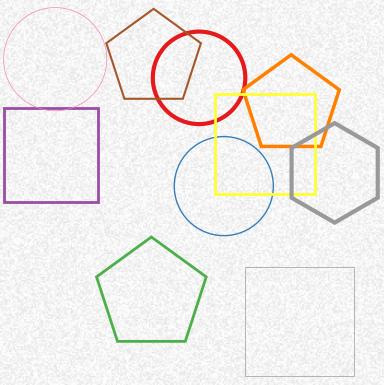[{"shape": "circle", "thickness": 3, "radius": 0.6, "center": [0.517, 0.798]}, {"shape": "circle", "thickness": 1, "radius": 0.64, "center": [0.581, 0.517]}, {"shape": "pentagon", "thickness": 2, "radius": 0.75, "center": [0.393, 0.235]}, {"shape": "square", "thickness": 2, "radius": 0.61, "center": [0.132, 0.597]}, {"shape": "pentagon", "thickness": 2.5, "radius": 0.66, "center": [0.756, 0.726]}, {"shape": "square", "thickness": 2, "radius": 0.65, "center": [0.689, 0.627]}, {"shape": "pentagon", "thickness": 1.5, "radius": 0.65, "center": [0.399, 0.848]}, {"shape": "circle", "thickness": 0.5, "radius": 0.67, "center": [0.143, 0.846]}, {"shape": "hexagon", "thickness": 3, "radius": 0.65, "center": [0.869, 0.551]}, {"shape": "square", "thickness": 0.5, "radius": 0.71, "center": [0.778, 0.166]}]